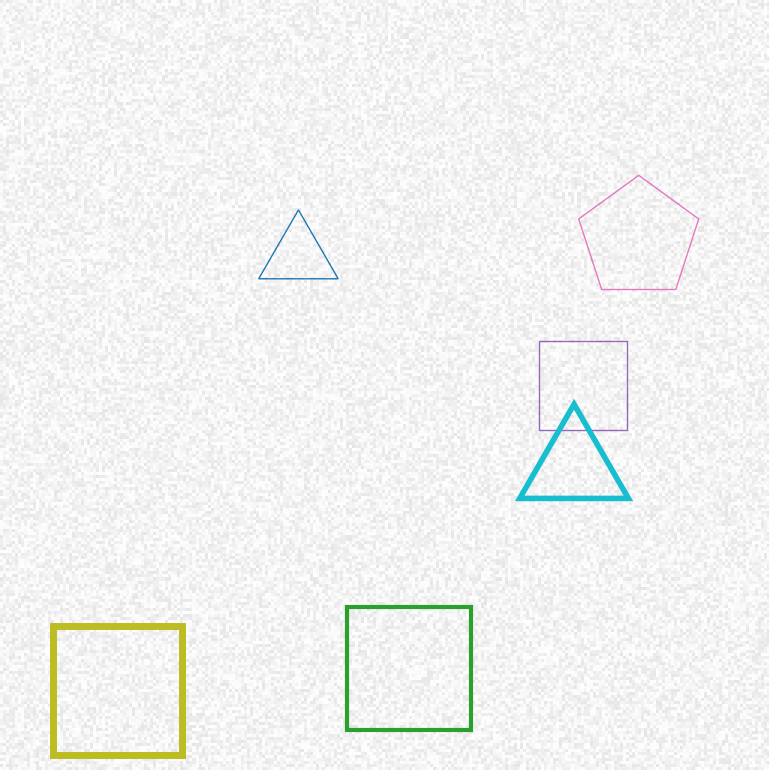[{"shape": "triangle", "thickness": 0.5, "radius": 0.3, "center": [0.388, 0.668]}, {"shape": "square", "thickness": 1.5, "radius": 0.4, "center": [0.531, 0.132]}, {"shape": "square", "thickness": 0.5, "radius": 0.29, "center": [0.757, 0.499]}, {"shape": "pentagon", "thickness": 0.5, "radius": 0.41, "center": [0.83, 0.69]}, {"shape": "square", "thickness": 2.5, "radius": 0.42, "center": [0.153, 0.103]}, {"shape": "triangle", "thickness": 2, "radius": 0.41, "center": [0.746, 0.393]}]